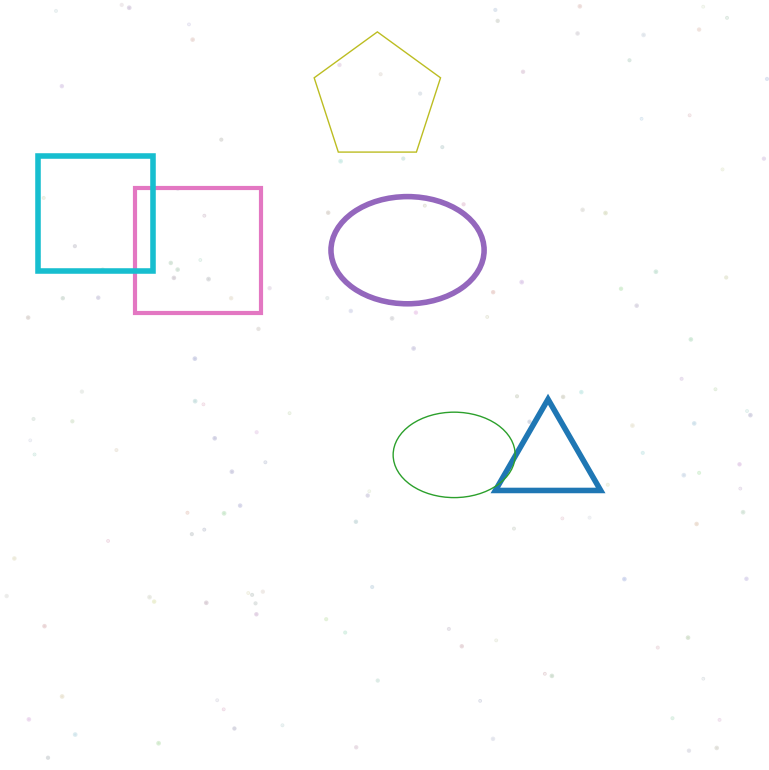[{"shape": "triangle", "thickness": 2, "radius": 0.39, "center": [0.712, 0.403]}, {"shape": "oval", "thickness": 0.5, "radius": 0.4, "center": [0.59, 0.409]}, {"shape": "oval", "thickness": 2, "radius": 0.5, "center": [0.529, 0.675]}, {"shape": "square", "thickness": 1.5, "radius": 0.41, "center": [0.257, 0.675]}, {"shape": "pentagon", "thickness": 0.5, "radius": 0.43, "center": [0.49, 0.872]}, {"shape": "square", "thickness": 2, "radius": 0.37, "center": [0.124, 0.722]}]